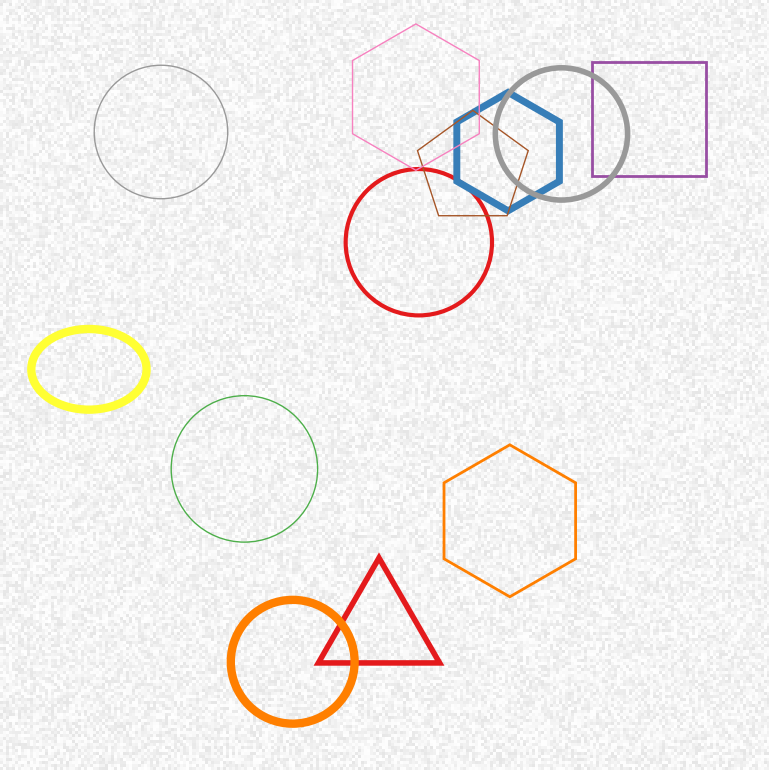[{"shape": "circle", "thickness": 1.5, "radius": 0.48, "center": [0.544, 0.685]}, {"shape": "triangle", "thickness": 2, "radius": 0.45, "center": [0.492, 0.184]}, {"shape": "hexagon", "thickness": 2.5, "radius": 0.38, "center": [0.66, 0.803]}, {"shape": "circle", "thickness": 0.5, "radius": 0.48, "center": [0.317, 0.391]}, {"shape": "square", "thickness": 1, "radius": 0.37, "center": [0.843, 0.845]}, {"shape": "circle", "thickness": 3, "radius": 0.4, "center": [0.38, 0.141]}, {"shape": "hexagon", "thickness": 1, "radius": 0.49, "center": [0.662, 0.324]}, {"shape": "oval", "thickness": 3, "radius": 0.37, "center": [0.115, 0.52]}, {"shape": "pentagon", "thickness": 0.5, "radius": 0.38, "center": [0.614, 0.781]}, {"shape": "hexagon", "thickness": 0.5, "radius": 0.48, "center": [0.54, 0.874]}, {"shape": "circle", "thickness": 2, "radius": 0.43, "center": [0.729, 0.826]}, {"shape": "circle", "thickness": 0.5, "radius": 0.43, "center": [0.209, 0.829]}]